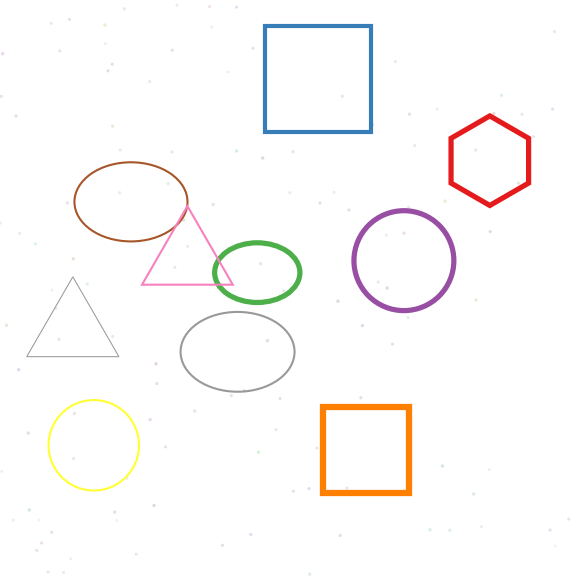[{"shape": "hexagon", "thickness": 2.5, "radius": 0.39, "center": [0.848, 0.721]}, {"shape": "square", "thickness": 2, "radius": 0.46, "center": [0.551, 0.863]}, {"shape": "oval", "thickness": 2.5, "radius": 0.37, "center": [0.445, 0.527]}, {"shape": "circle", "thickness": 2.5, "radius": 0.43, "center": [0.699, 0.548]}, {"shape": "square", "thickness": 3, "radius": 0.37, "center": [0.633, 0.22]}, {"shape": "circle", "thickness": 1, "radius": 0.39, "center": [0.162, 0.228]}, {"shape": "oval", "thickness": 1, "radius": 0.49, "center": [0.227, 0.65]}, {"shape": "triangle", "thickness": 1, "radius": 0.45, "center": [0.325, 0.552]}, {"shape": "triangle", "thickness": 0.5, "radius": 0.46, "center": [0.126, 0.428]}, {"shape": "oval", "thickness": 1, "radius": 0.49, "center": [0.411, 0.39]}]